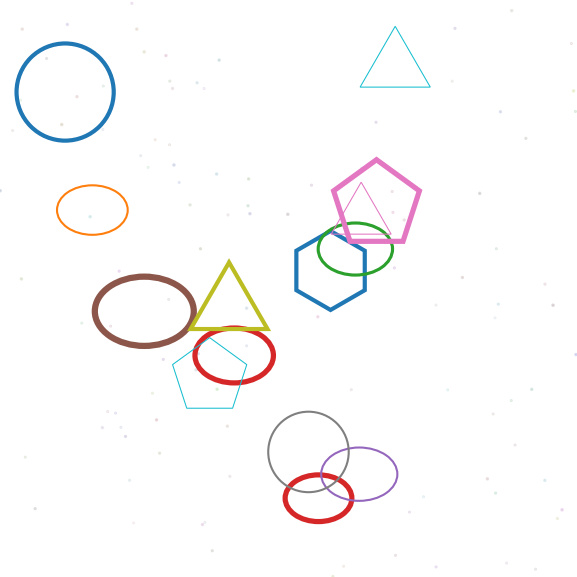[{"shape": "hexagon", "thickness": 2, "radius": 0.34, "center": [0.572, 0.531]}, {"shape": "circle", "thickness": 2, "radius": 0.42, "center": [0.113, 0.84]}, {"shape": "oval", "thickness": 1, "radius": 0.31, "center": [0.16, 0.635]}, {"shape": "oval", "thickness": 1.5, "radius": 0.32, "center": [0.615, 0.568]}, {"shape": "oval", "thickness": 2.5, "radius": 0.29, "center": [0.552, 0.136]}, {"shape": "oval", "thickness": 2.5, "radius": 0.34, "center": [0.406, 0.384]}, {"shape": "oval", "thickness": 1, "radius": 0.33, "center": [0.622, 0.178]}, {"shape": "oval", "thickness": 3, "radius": 0.43, "center": [0.25, 0.46]}, {"shape": "triangle", "thickness": 0.5, "radius": 0.3, "center": [0.625, 0.624]}, {"shape": "pentagon", "thickness": 2.5, "radius": 0.39, "center": [0.652, 0.644]}, {"shape": "circle", "thickness": 1, "radius": 0.35, "center": [0.534, 0.217]}, {"shape": "triangle", "thickness": 2, "radius": 0.38, "center": [0.397, 0.468]}, {"shape": "triangle", "thickness": 0.5, "radius": 0.35, "center": [0.684, 0.883]}, {"shape": "pentagon", "thickness": 0.5, "radius": 0.34, "center": [0.363, 0.347]}]